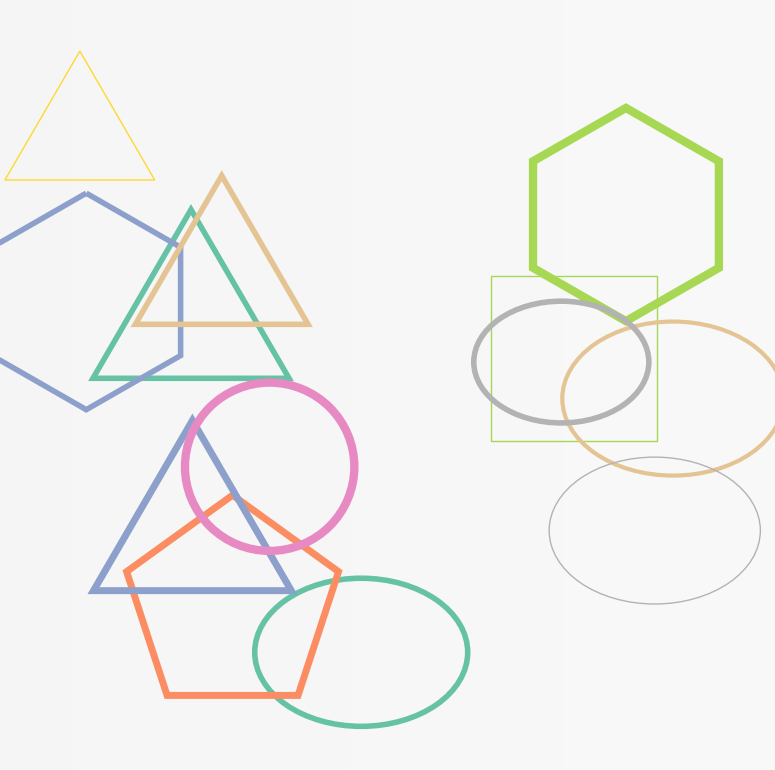[{"shape": "oval", "thickness": 2, "radius": 0.69, "center": [0.466, 0.153]}, {"shape": "triangle", "thickness": 2, "radius": 0.73, "center": [0.246, 0.582]}, {"shape": "pentagon", "thickness": 2.5, "radius": 0.72, "center": [0.3, 0.213]}, {"shape": "triangle", "thickness": 2.5, "radius": 0.74, "center": [0.248, 0.307]}, {"shape": "hexagon", "thickness": 2, "radius": 0.7, "center": [0.111, 0.609]}, {"shape": "circle", "thickness": 3, "radius": 0.55, "center": [0.348, 0.394]}, {"shape": "square", "thickness": 0.5, "radius": 0.53, "center": [0.741, 0.534]}, {"shape": "hexagon", "thickness": 3, "radius": 0.69, "center": [0.808, 0.721]}, {"shape": "triangle", "thickness": 0.5, "radius": 0.56, "center": [0.103, 0.822]}, {"shape": "triangle", "thickness": 2, "radius": 0.64, "center": [0.286, 0.643]}, {"shape": "oval", "thickness": 1.5, "radius": 0.71, "center": [0.868, 0.482]}, {"shape": "oval", "thickness": 0.5, "radius": 0.68, "center": [0.845, 0.311]}, {"shape": "oval", "thickness": 2, "radius": 0.56, "center": [0.724, 0.53]}]